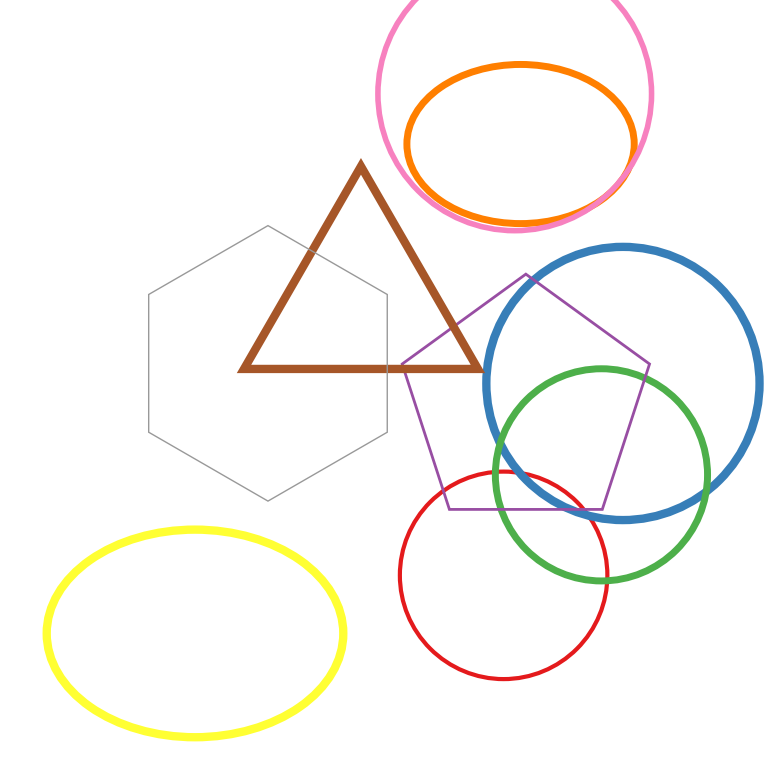[{"shape": "circle", "thickness": 1.5, "radius": 0.67, "center": [0.654, 0.253]}, {"shape": "circle", "thickness": 3, "radius": 0.89, "center": [0.809, 0.502]}, {"shape": "circle", "thickness": 2.5, "radius": 0.69, "center": [0.781, 0.383]}, {"shape": "pentagon", "thickness": 1, "radius": 0.84, "center": [0.683, 0.475]}, {"shape": "oval", "thickness": 2.5, "radius": 0.74, "center": [0.676, 0.813]}, {"shape": "oval", "thickness": 3, "radius": 0.96, "center": [0.253, 0.177]}, {"shape": "triangle", "thickness": 3, "radius": 0.88, "center": [0.469, 0.609]}, {"shape": "circle", "thickness": 2, "radius": 0.89, "center": [0.668, 0.878]}, {"shape": "hexagon", "thickness": 0.5, "radius": 0.89, "center": [0.348, 0.528]}]